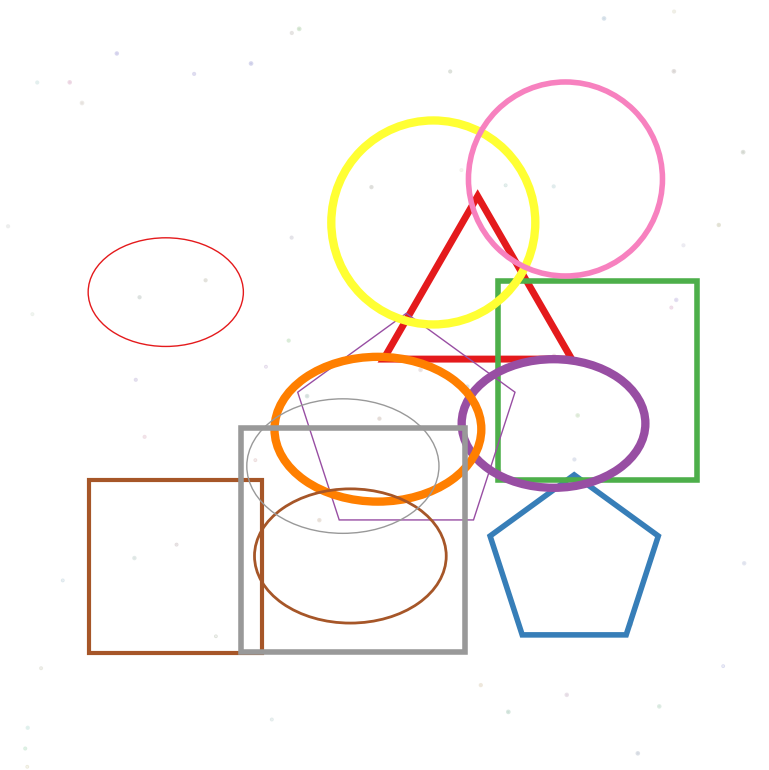[{"shape": "oval", "thickness": 0.5, "radius": 0.5, "center": [0.215, 0.621]}, {"shape": "triangle", "thickness": 2.5, "radius": 0.71, "center": [0.62, 0.604]}, {"shape": "pentagon", "thickness": 2, "radius": 0.57, "center": [0.746, 0.268]}, {"shape": "square", "thickness": 2, "radius": 0.65, "center": [0.776, 0.505]}, {"shape": "oval", "thickness": 3, "radius": 0.6, "center": [0.719, 0.45]}, {"shape": "pentagon", "thickness": 0.5, "radius": 0.74, "center": [0.528, 0.445]}, {"shape": "oval", "thickness": 3, "radius": 0.67, "center": [0.491, 0.443]}, {"shape": "circle", "thickness": 3, "radius": 0.66, "center": [0.563, 0.711]}, {"shape": "square", "thickness": 1.5, "radius": 0.56, "center": [0.228, 0.264]}, {"shape": "oval", "thickness": 1, "radius": 0.62, "center": [0.455, 0.278]}, {"shape": "circle", "thickness": 2, "radius": 0.63, "center": [0.734, 0.768]}, {"shape": "oval", "thickness": 0.5, "radius": 0.62, "center": [0.445, 0.395]}, {"shape": "square", "thickness": 2, "radius": 0.73, "center": [0.458, 0.299]}]